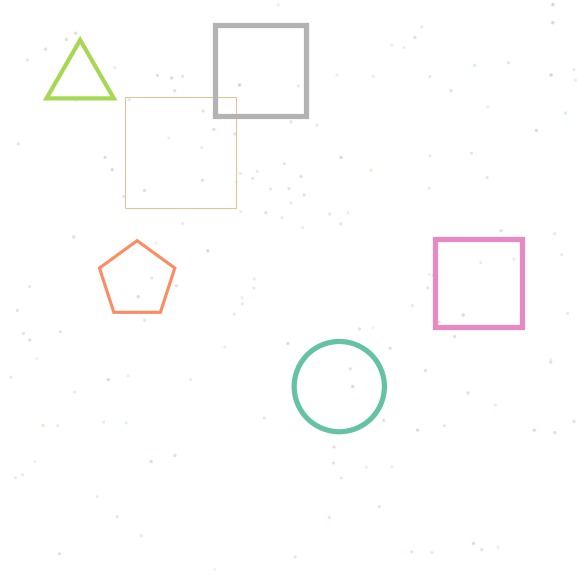[{"shape": "circle", "thickness": 2.5, "radius": 0.39, "center": [0.588, 0.33]}, {"shape": "pentagon", "thickness": 1.5, "radius": 0.34, "center": [0.237, 0.514]}, {"shape": "square", "thickness": 2.5, "radius": 0.38, "center": [0.828, 0.509]}, {"shape": "triangle", "thickness": 2, "radius": 0.34, "center": [0.139, 0.862]}, {"shape": "square", "thickness": 0.5, "radius": 0.48, "center": [0.313, 0.735]}, {"shape": "square", "thickness": 2.5, "radius": 0.39, "center": [0.451, 0.877]}]